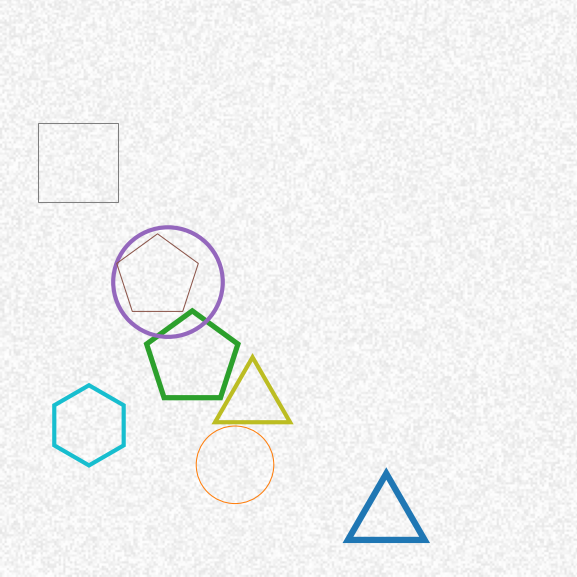[{"shape": "triangle", "thickness": 3, "radius": 0.38, "center": [0.669, 0.103]}, {"shape": "circle", "thickness": 0.5, "radius": 0.34, "center": [0.407, 0.194]}, {"shape": "pentagon", "thickness": 2.5, "radius": 0.42, "center": [0.333, 0.378]}, {"shape": "circle", "thickness": 2, "radius": 0.47, "center": [0.291, 0.511]}, {"shape": "pentagon", "thickness": 0.5, "radius": 0.37, "center": [0.273, 0.52]}, {"shape": "square", "thickness": 0.5, "radius": 0.34, "center": [0.135, 0.717]}, {"shape": "triangle", "thickness": 2, "radius": 0.38, "center": [0.437, 0.305]}, {"shape": "hexagon", "thickness": 2, "radius": 0.35, "center": [0.154, 0.263]}]